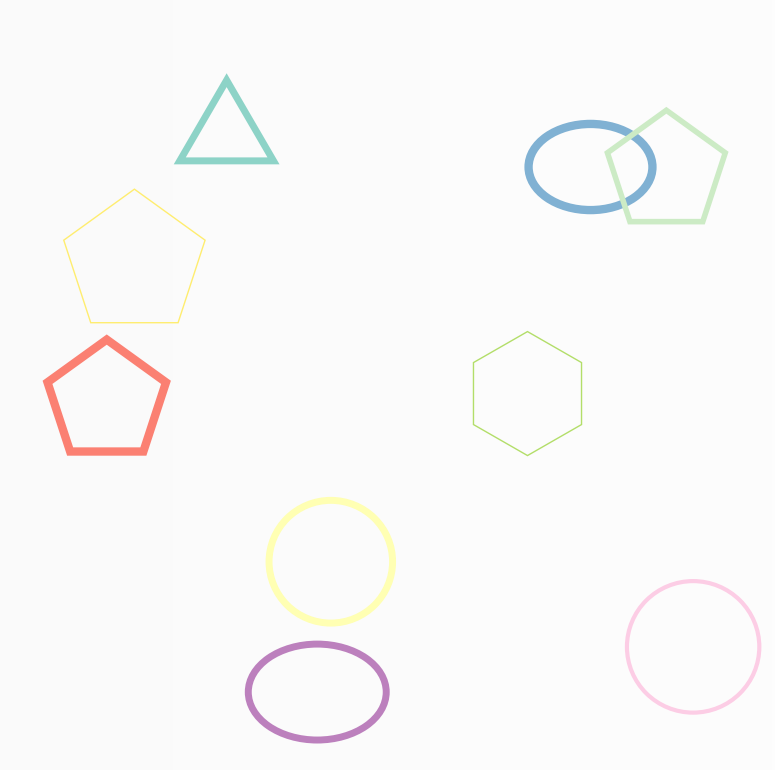[{"shape": "triangle", "thickness": 2.5, "radius": 0.35, "center": [0.292, 0.826]}, {"shape": "circle", "thickness": 2.5, "radius": 0.4, "center": [0.427, 0.271]}, {"shape": "pentagon", "thickness": 3, "radius": 0.4, "center": [0.138, 0.479]}, {"shape": "oval", "thickness": 3, "radius": 0.4, "center": [0.762, 0.783]}, {"shape": "hexagon", "thickness": 0.5, "radius": 0.4, "center": [0.681, 0.489]}, {"shape": "circle", "thickness": 1.5, "radius": 0.43, "center": [0.894, 0.16]}, {"shape": "oval", "thickness": 2.5, "radius": 0.44, "center": [0.409, 0.101]}, {"shape": "pentagon", "thickness": 2, "radius": 0.4, "center": [0.86, 0.777]}, {"shape": "pentagon", "thickness": 0.5, "radius": 0.48, "center": [0.173, 0.658]}]